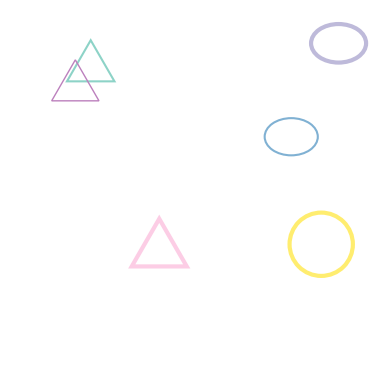[{"shape": "triangle", "thickness": 1.5, "radius": 0.36, "center": [0.236, 0.824]}, {"shape": "oval", "thickness": 3, "radius": 0.36, "center": [0.879, 0.888]}, {"shape": "oval", "thickness": 1.5, "radius": 0.35, "center": [0.756, 0.645]}, {"shape": "triangle", "thickness": 3, "radius": 0.41, "center": [0.414, 0.349]}, {"shape": "triangle", "thickness": 1, "radius": 0.35, "center": [0.196, 0.774]}, {"shape": "circle", "thickness": 3, "radius": 0.41, "center": [0.834, 0.366]}]